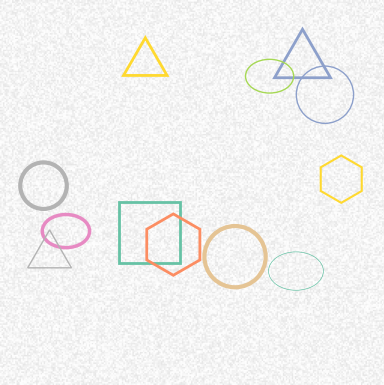[{"shape": "square", "thickness": 2, "radius": 0.4, "center": [0.387, 0.397]}, {"shape": "oval", "thickness": 0.5, "radius": 0.36, "center": [0.769, 0.296]}, {"shape": "hexagon", "thickness": 2, "radius": 0.4, "center": [0.45, 0.365]}, {"shape": "circle", "thickness": 1, "radius": 0.37, "center": [0.844, 0.754]}, {"shape": "triangle", "thickness": 2, "radius": 0.42, "center": [0.786, 0.84]}, {"shape": "oval", "thickness": 2.5, "radius": 0.31, "center": [0.171, 0.4]}, {"shape": "oval", "thickness": 1, "radius": 0.31, "center": [0.7, 0.802]}, {"shape": "triangle", "thickness": 2, "radius": 0.33, "center": [0.377, 0.837]}, {"shape": "hexagon", "thickness": 1.5, "radius": 0.31, "center": [0.886, 0.535]}, {"shape": "circle", "thickness": 3, "radius": 0.4, "center": [0.611, 0.333]}, {"shape": "triangle", "thickness": 1, "radius": 0.33, "center": [0.129, 0.337]}, {"shape": "circle", "thickness": 3, "radius": 0.3, "center": [0.113, 0.518]}]